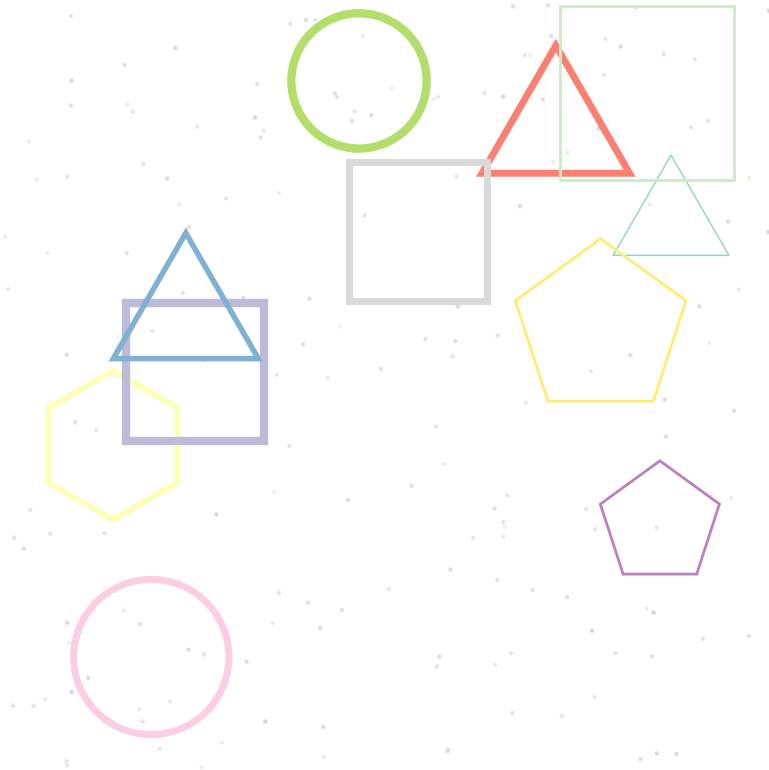[{"shape": "triangle", "thickness": 0.5, "radius": 0.43, "center": [0.872, 0.712]}, {"shape": "hexagon", "thickness": 2, "radius": 0.48, "center": [0.147, 0.422]}, {"shape": "square", "thickness": 3, "radius": 0.45, "center": [0.253, 0.517]}, {"shape": "triangle", "thickness": 2.5, "radius": 0.55, "center": [0.722, 0.83]}, {"shape": "triangle", "thickness": 2, "radius": 0.54, "center": [0.241, 0.589]}, {"shape": "circle", "thickness": 3, "radius": 0.44, "center": [0.466, 0.895]}, {"shape": "circle", "thickness": 2.5, "radius": 0.5, "center": [0.196, 0.147]}, {"shape": "square", "thickness": 2.5, "radius": 0.45, "center": [0.543, 0.699]}, {"shape": "pentagon", "thickness": 1, "radius": 0.41, "center": [0.857, 0.32]}, {"shape": "square", "thickness": 1, "radius": 0.56, "center": [0.84, 0.879]}, {"shape": "pentagon", "thickness": 1, "radius": 0.58, "center": [0.78, 0.573]}]